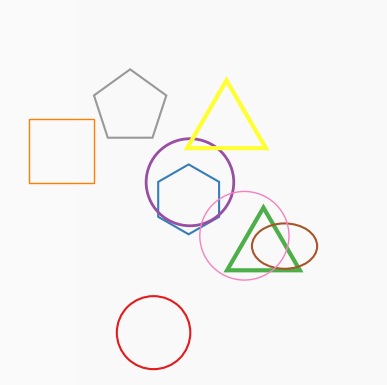[{"shape": "circle", "thickness": 1.5, "radius": 0.47, "center": [0.396, 0.136]}, {"shape": "hexagon", "thickness": 1.5, "radius": 0.45, "center": [0.487, 0.482]}, {"shape": "triangle", "thickness": 3, "radius": 0.54, "center": [0.68, 0.352]}, {"shape": "circle", "thickness": 2, "radius": 0.57, "center": [0.49, 0.527]}, {"shape": "square", "thickness": 1, "radius": 0.42, "center": [0.159, 0.608]}, {"shape": "triangle", "thickness": 3, "radius": 0.59, "center": [0.585, 0.674]}, {"shape": "oval", "thickness": 1.5, "radius": 0.42, "center": [0.734, 0.361]}, {"shape": "circle", "thickness": 1, "radius": 0.58, "center": [0.631, 0.388]}, {"shape": "pentagon", "thickness": 1.5, "radius": 0.49, "center": [0.336, 0.722]}]